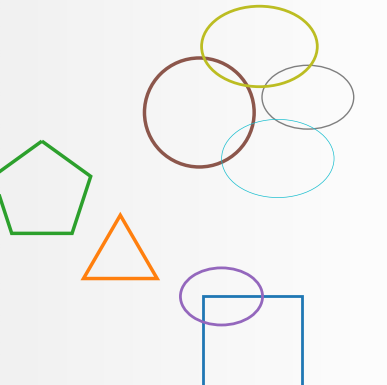[{"shape": "square", "thickness": 2, "radius": 0.64, "center": [0.652, 0.102]}, {"shape": "triangle", "thickness": 2.5, "radius": 0.55, "center": [0.31, 0.331]}, {"shape": "pentagon", "thickness": 2.5, "radius": 0.66, "center": [0.108, 0.501]}, {"shape": "oval", "thickness": 2, "radius": 0.53, "center": [0.572, 0.23]}, {"shape": "circle", "thickness": 2.5, "radius": 0.71, "center": [0.514, 0.708]}, {"shape": "oval", "thickness": 1, "radius": 0.59, "center": [0.794, 0.748]}, {"shape": "oval", "thickness": 2, "radius": 0.75, "center": [0.67, 0.879]}, {"shape": "oval", "thickness": 0.5, "radius": 0.73, "center": [0.717, 0.588]}]